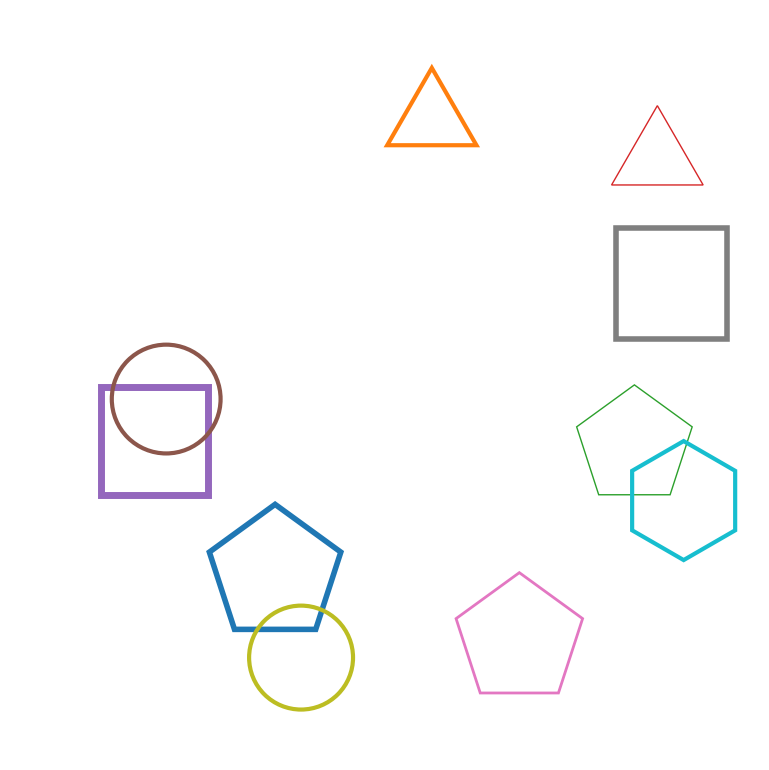[{"shape": "pentagon", "thickness": 2, "radius": 0.45, "center": [0.357, 0.255]}, {"shape": "triangle", "thickness": 1.5, "radius": 0.33, "center": [0.561, 0.845]}, {"shape": "pentagon", "thickness": 0.5, "radius": 0.39, "center": [0.824, 0.421]}, {"shape": "triangle", "thickness": 0.5, "radius": 0.34, "center": [0.854, 0.794]}, {"shape": "square", "thickness": 2.5, "radius": 0.35, "center": [0.201, 0.427]}, {"shape": "circle", "thickness": 1.5, "radius": 0.35, "center": [0.216, 0.482]}, {"shape": "pentagon", "thickness": 1, "radius": 0.43, "center": [0.674, 0.17]}, {"shape": "square", "thickness": 2, "radius": 0.36, "center": [0.872, 0.632]}, {"shape": "circle", "thickness": 1.5, "radius": 0.34, "center": [0.391, 0.146]}, {"shape": "hexagon", "thickness": 1.5, "radius": 0.39, "center": [0.888, 0.35]}]